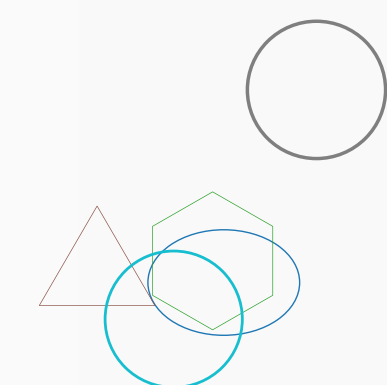[{"shape": "oval", "thickness": 1, "radius": 0.98, "center": [0.577, 0.266]}, {"shape": "hexagon", "thickness": 0.5, "radius": 0.9, "center": [0.549, 0.323]}, {"shape": "triangle", "thickness": 0.5, "radius": 0.86, "center": [0.251, 0.293]}, {"shape": "circle", "thickness": 2.5, "radius": 0.89, "center": [0.817, 0.766]}, {"shape": "circle", "thickness": 2, "radius": 0.89, "center": [0.448, 0.171]}]